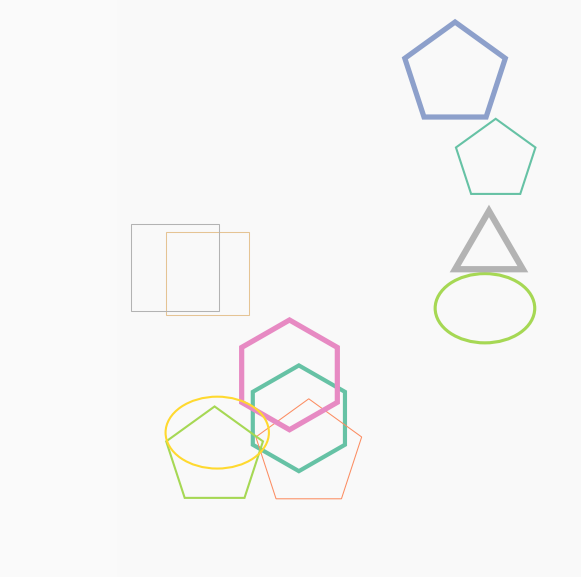[{"shape": "hexagon", "thickness": 2, "radius": 0.46, "center": [0.514, 0.275]}, {"shape": "pentagon", "thickness": 1, "radius": 0.36, "center": [0.853, 0.722]}, {"shape": "pentagon", "thickness": 0.5, "radius": 0.48, "center": [0.531, 0.213]}, {"shape": "pentagon", "thickness": 2.5, "radius": 0.45, "center": [0.783, 0.87]}, {"shape": "hexagon", "thickness": 2.5, "radius": 0.48, "center": [0.498, 0.35]}, {"shape": "oval", "thickness": 1.5, "radius": 0.43, "center": [0.834, 0.465]}, {"shape": "pentagon", "thickness": 1, "radius": 0.44, "center": [0.369, 0.208]}, {"shape": "oval", "thickness": 1, "radius": 0.44, "center": [0.374, 0.25]}, {"shape": "square", "thickness": 0.5, "radius": 0.36, "center": [0.357, 0.525]}, {"shape": "square", "thickness": 0.5, "radius": 0.38, "center": [0.302, 0.536]}, {"shape": "triangle", "thickness": 3, "radius": 0.34, "center": [0.841, 0.567]}]